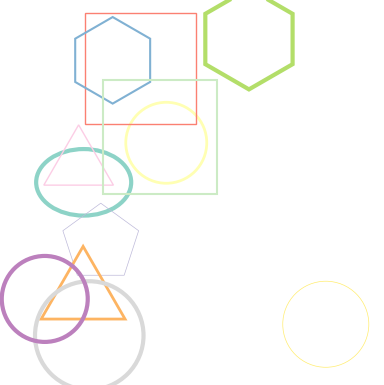[{"shape": "oval", "thickness": 3, "radius": 0.62, "center": [0.217, 0.526]}, {"shape": "circle", "thickness": 2, "radius": 0.53, "center": [0.432, 0.629]}, {"shape": "pentagon", "thickness": 0.5, "radius": 0.52, "center": [0.262, 0.369]}, {"shape": "square", "thickness": 1, "radius": 0.72, "center": [0.365, 0.821]}, {"shape": "hexagon", "thickness": 1.5, "radius": 0.56, "center": [0.293, 0.843]}, {"shape": "triangle", "thickness": 2, "radius": 0.63, "center": [0.216, 0.234]}, {"shape": "hexagon", "thickness": 3, "radius": 0.65, "center": [0.647, 0.899]}, {"shape": "triangle", "thickness": 1, "radius": 0.52, "center": [0.204, 0.571]}, {"shape": "circle", "thickness": 3, "radius": 0.7, "center": [0.232, 0.129]}, {"shape": "circle", "thickness": 3, "radius": 0.56, "center": [0.116, 0.224]}, {"shape": "square", "thickness": 1.5, "radius": 0.74, "center": [0.416, 0.645]}, {"shape": "circle", "thickness": 0.5, "radius": 0.56, "center": [0.846, 0.158]}]